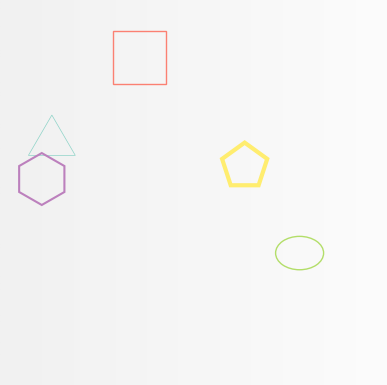[{"shape": "triangle", "thickness": 0.5, "radius": 0.35, "center": [0.134, 0.631]}, {"shape": "square", "thickness": 1, "radius": 0.34, "center": [0.361, 0.85]}, {"shape": "oval", "thickness": 1, "radius": 0.31, "center": [0.773, 0.343]}, {"shape": "hexagon", "thickness": 1.5, "radius": 0.34, "center": [0.108, 0.535]}, {"shape": "pentagon", "thickness": 3, "radius": 0.31, "center": [0.631, 0.568]}]